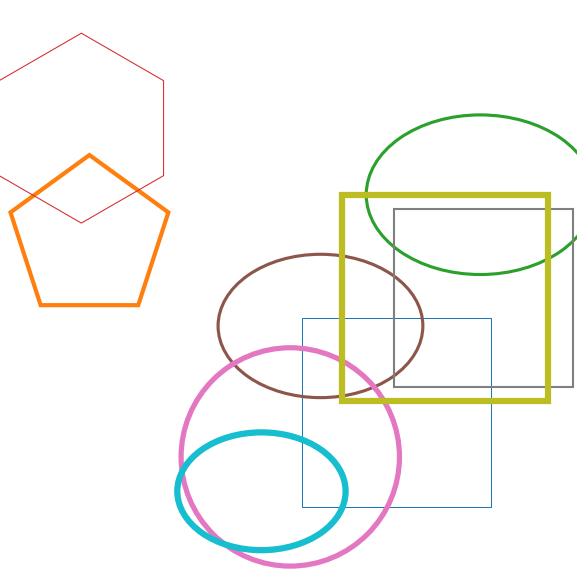[{"shape": "square", "thickness": 0.5, "radius": 0.82, "center": [0.687, 0.285]}, {"shape": "pentagon", "thickness": 2, "radius": 0.72, "center": [0.155, 0.587]}, {"shape": "oval", "thickness": 1.5, "radius": 0.99, "center": [0.832, 0.662]}, {"shape": "hexagon", "thickness": 0.5, "radius": 0.82, "center": [0.141, 0.777]}, {"shape": "oval", "thickness": 1.5, "radius": 0.89, "center": [0.555, 0.435]}, {"shape": "circle", "thickness": 2.5, "radius": 0.95, "center": [0.503, 0.208]}, {"shape": "square", "thickness": 1, "radius": 0.77, "center": [0.837, 0.483]}, {"shape": "square", "thickness": 3, "radius": 0.89, "center": [0.77, 0.483]}, {"shape": "oval", "thickness": 3, "radius": 0.73, "center": [0.453, 0.148]}]